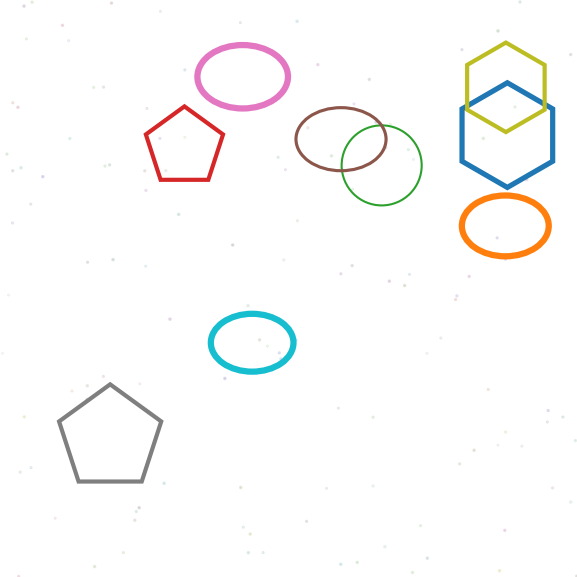[{"shape": "hexagon", "thickness": 2.5, "radius": 0.45, "center": [0.879, 0.765]}, {"shape": "oval", "thickness": 3, "radius": 0.38, "center": [0.875, 0.608]}, {"shape": "circle", "thickness": 1, "radius": 0.35, "center": [0.661, 0.713]}, {"shape": "pentagon", "thickness": 2, "radius": 0.35, "center": [0.319, 0.745]}, {"shape": "oval", "thickness": 1.5, "radius": 0.39, "center": [0.591, 0.758]}, {"shape": "oval", "thickness": 3, "radius": 0.39, "center": [0.42, 0.866]}, {"shape": "pentagon", "thickness": 2, "radius": 0.47, "center": [0.191, 0.241]}, {"shape": "hexagon", "thickness": 2, "radius": 0.39, "center": [0.876, 0.848]}, {"shape": "oval", "thickness": 3, "radius": 0.36, "center": [0.437, 0.406]}]